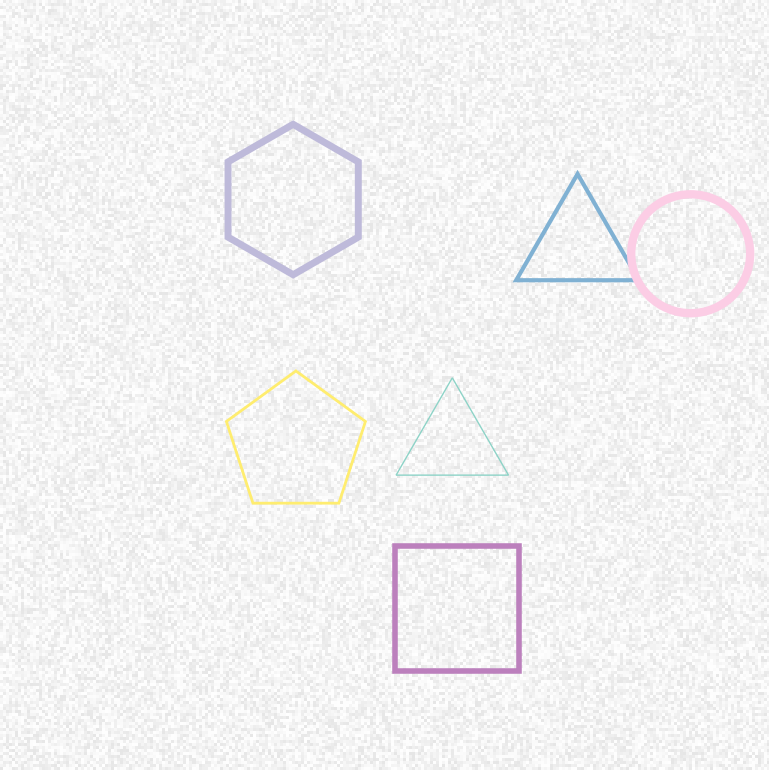[{"shape": "triangle", "thickness": 0.5, "radius": 0.42, "center": [0.587, 0.425]}, {"shape": "hexagon", "thickness": 2.5, "radius": 0.49, "center": [0.381, 0.741]}, {"shape": "triangle", "thickness": 1.5, "radius": 0.46, "center": [0.75, 0.682]}, {"shape": "circle", "thickness": 3, "radius": 0.39, "center": [0.897, 0.67]}, {"shape": "square", "thickness": 2, "radius": 0.4, "center": [0.594, 0.209]}, {"shape": "pentagon", "thickness": 1, "radius": 0.47, "center": [0.384, 0.423]}]